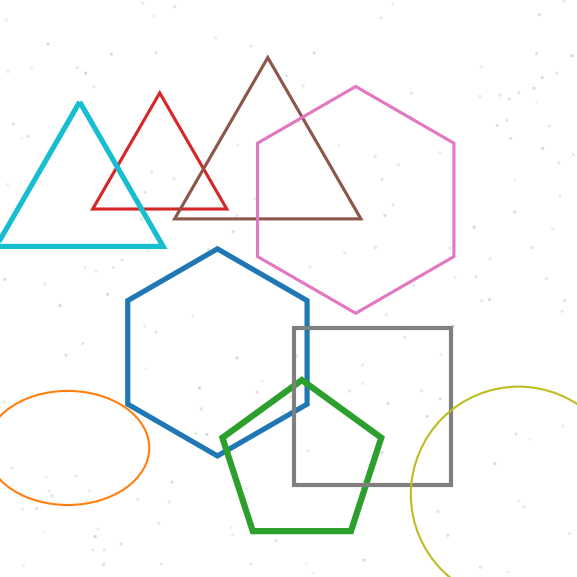[{"shape": "hexagon", "thickness": 2.5, "radius": 0.9, "center": [0.376, 0.389]}, {"shape": "oval", "thickness": 1, "radius": 0.71, "center": [0.117, 0.223]}, {"shape": "pentagon", "thickness": 3, "radius": 0.72, "center": [0.523, 0.196]}, {"shape": "triangle", "thickness": 1.5, "radius": 0.67, "center": [0.277, 0.704]}, {"shape": "triangle", "thickness": 1.5, "radius": 0.93, "center": [0.464, 0.713]}, {"shape": "hexagon", "thickness": 1.5, "radius": 0.98, "center": [0.616, 0.653]}, {"shape": "square", "thickness": 2, "radius": 0.68, "center": [0.644, 0.296]}, {"shape": "circle", "thickness": 1, "radius": 0.93, "center": [0.898, 0.143]}, {"shape": "triangle", "thickness": 2.5, "radius": 0.83, "center": [0.138, 0.656]}]